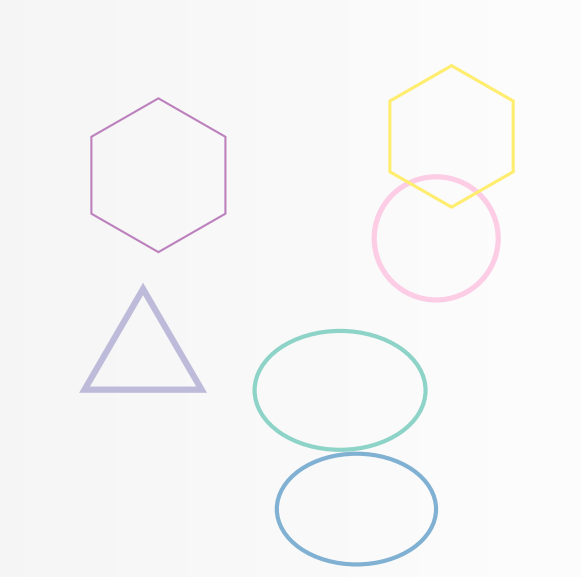[{"shape": "oval", "thickness": 2, "radius": 0.74, "center": [0.585, 0.323]}, {"shape": "triangle", "thickness": 3, "radius": 0.58, "center": [0.246, 0.383]}, {"shape": "oval", "thickness": 2, "radius": 0.68, "center": [0.613, 0.118]}, {"shape": "circle", "thickness": 2.5, "radius": 0.53, "center": [0.75, 0.586]}, {"shape": "hexagon", "thickness": 1, "radius": 0.67, "center": [0.273, 0.696]}, {"shape": "hexagon", "thickness": 1.5, "radius": 0.61, "center": [0.777, 0.763]}]